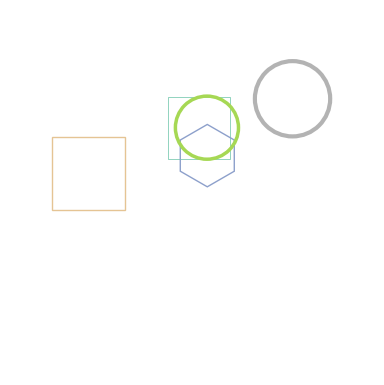[{"shape": "square", "thickness": 0.5, "radius": 0.4, "center": [0.517, 0.668]}, {"shape": "hexagon", "thickness": 1, "radius": 0.4, "center": [0.538, 0.596]}, {"shape": "circle", "thickness": 2.5, "radius": 0.41, "center": [0.538, 0.668]}, {"shape": "square", "thickness": 1, "radius": 0.48, "center": [0.229, 0.549]}, {"shape": "circle", "thickness": 3, "radius": 0.49, "center": [0.76, 0.743]}]